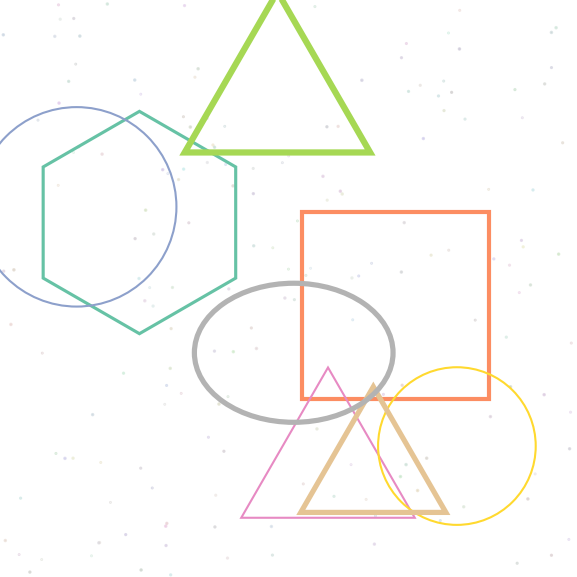[{"shape": "hexagon", "thickness": 1.5, "radius": 0.96, "center": [0.241, 0.614]}, {"shape": "square", "thickness": 2, "radius": 0.81, "center": [0.685, 0.471]}, {"shape": "circle", "thickness": 1, "radius": 0.86, "center": [0.133, 0.641]}, {"shape": "triangle", "thickness": 1, "radius": 0.87, "center": [0.568, 0.189]}, {"shape": "triangle", "thickness": 3, "radius": 0.93, "center": [0.48, 0.828]}, {"shape": "circle", "thickness": 1, "radius": 0.68, "center": [0.791, 0.227]}, {"shape": "triangle", "thickness": 2.5, "radius": 0.73, "center": [0.646, 0.184]}, {"shape": "oval", "thickness": 2.5, "radius": 0.86, "center": [0.509, 0.388]}]